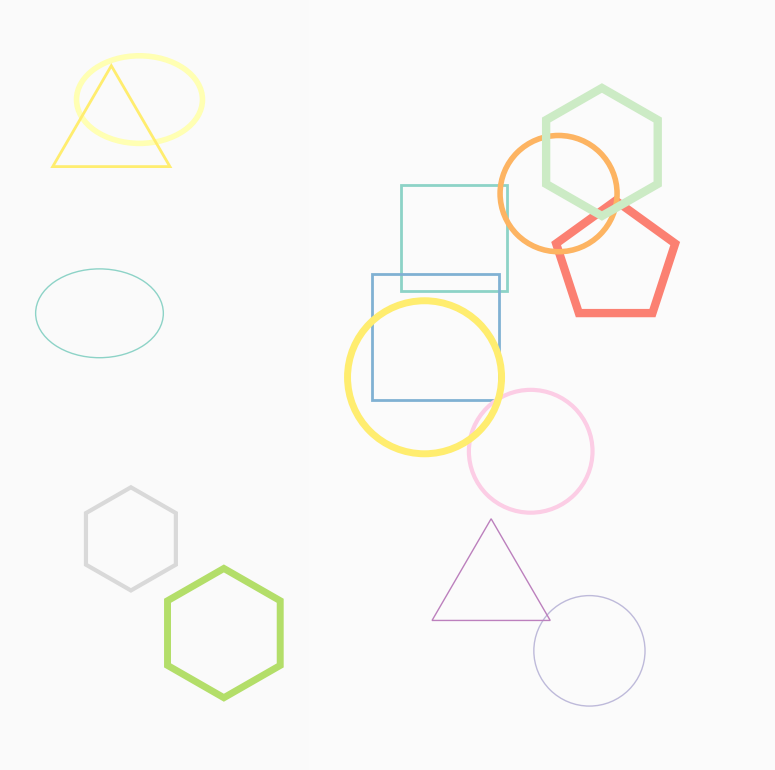[{"shape": "oval", "thickness": 0.5, "radius": 0.41, "center": [0.128, 0.593]}, {"shape": "square", "thickness": 1, "radius": 0.34, "center": [0.586, 0.691]}, {"shape": "oval", "thickness": 2, "radius": 0.41, "center": [0.18, 0.871]}, {"shape": "circle", "thickness": 0.5, "radius": 0.36, "center": [0.761, 0.155]}, {"shape": "pentagon", "thickness": 3, "radius": 0.4, "center": [0.794, 0.659]}, {"shape": "square", "thickness": 1, "radius": 0.41, "center": [0.562, 0.562]}, {"shape": "circle", "thickness": 2, "radius": 0.38, "center": [0.721, 0.749]}, {"shape": "hexagon", "thickness": 2.5, "radius": 0.42, "center": [0.289, 0.178]}, {"shape": "circle", "thickness": 1.5, "radius": 0.4, "center": [0.685, 0.414]}, {"shape": "hexagon", "thickness": 1.5, "radius": 0.33, "center": [0.169, 0.3]}, {"shape": "triangle", "thickness": 0.5, "radius": 0.44, "center": [0.634, 0.238]}, {"shape": "hexagon", "thickness": 3, "radius": 0.42, "center": [0.777, 0.803]}, {"shape": "circle", "thickness": 2.5, "radius": 0.5, "center": [0.548, 0.51]}, {"shape": "triangle", "thickness": 1, "radius": 0.44, "center": [0.144, 0.827]}]